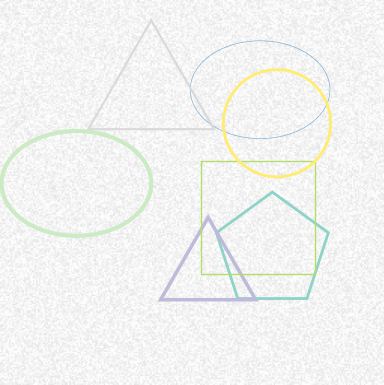[{"shape": "pentagon", "thickness": 2, "radius": 0.76, "center": [0.707, 0.348]}, {"shape": "triangle", "thickness": 2.5, "radius": 0.71, "center": [0.541, 0.293]}, {"shape": "oval", "thickness": 0.5, "radius": 0.91, "center": [0.676, 0.767]}, {"shape": "square", "thickness": 1, "radius": 0.74, "center": [0.669, 0.436]}, {"shape": "triangle", "thickness": 1.5, "radius": 0.94, "center": [0.393, 0.759]}, {"shape": "oval", "thickness": 3, "radius": 0.97, "center": [0.198, 0.524]}, {"shape": "circle", "thickness": 2, "radius": 0.7, "center": [0.72, 0.68]}]